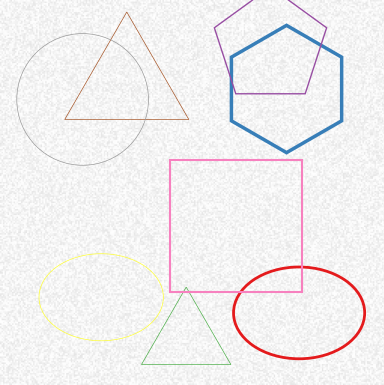[{"shape": "oval", "thickness": 2, "radius": 0.85, "center": [0.777, 0.187]}, {"shape": "hexagon", "thickness": 2.5, "radius": 0.83, "center": [0.744, 0.769]}, {"shape": "triangle", "thickness": 0.5, "radius": 0.67, "center": [0.484, 0.12]}, {"shape": "pentagon", "thickness": 1, "radius": 0.77, "center": [0.703, 0.88]}, {"shape": "oval", "thickness": 0.5, "radius": 0.81, "center": [0.263, 0.228]}, {"shape": "triangle", "thickness": 0.5, "radius": 0.93, "center": [0.329, 0.783]}, {"shape": "square", "thickness": 1.5, "radius": 0.86, "center": [0.612, 0.414]}, {"shape": "circle", "thickness": 0.5, "radius": 0.86, "center": [0.215, 0.742]}]